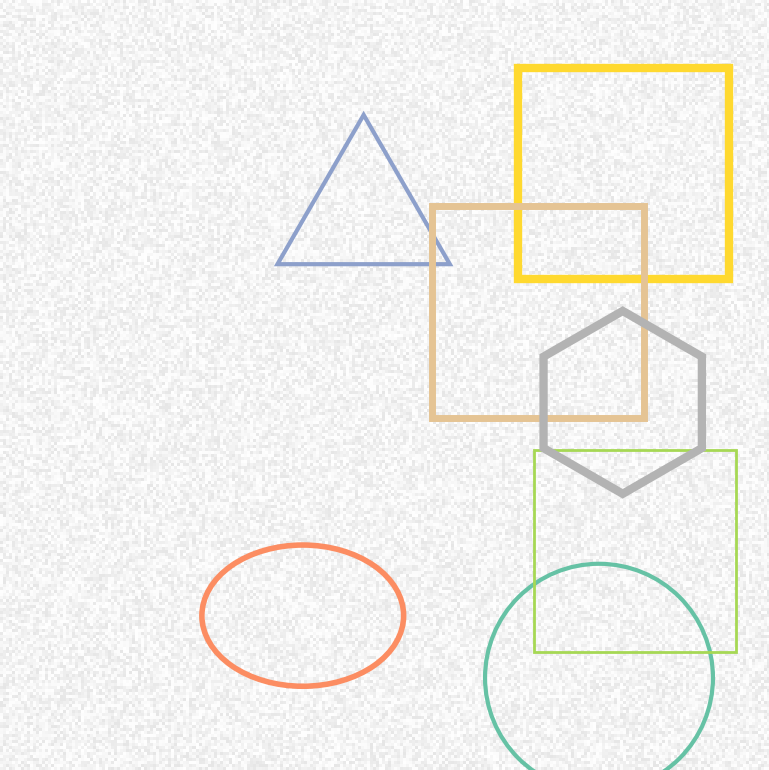[{"shape": "circle", "thickness": 1.5, "radius": 0.74, "center": [0.778, 0.12]}, {"shape": "oval", "thickness": 2, "radius": 0.66, "center": [0.393, 0.2]}, {"shape": "triangle", "thickness": 1.5, "radius": 0.65, "center": [0.472, 0.722]}, {"shape": "square", "thickness": 1, "radius": 0.66, "center": [0.825, 0.285]}, {"shape": "square", "thickness": 3, "radius": 0.69, "center": [0.81, 0.775]}, {"shape": "square", "thickness": 2.5, "radius": 0.69, "center": [0.699, 0.594]}, {"shape": "hexagon", "thickness": 3, "radius": 0.59, "center": [0.809, 0.477]}]